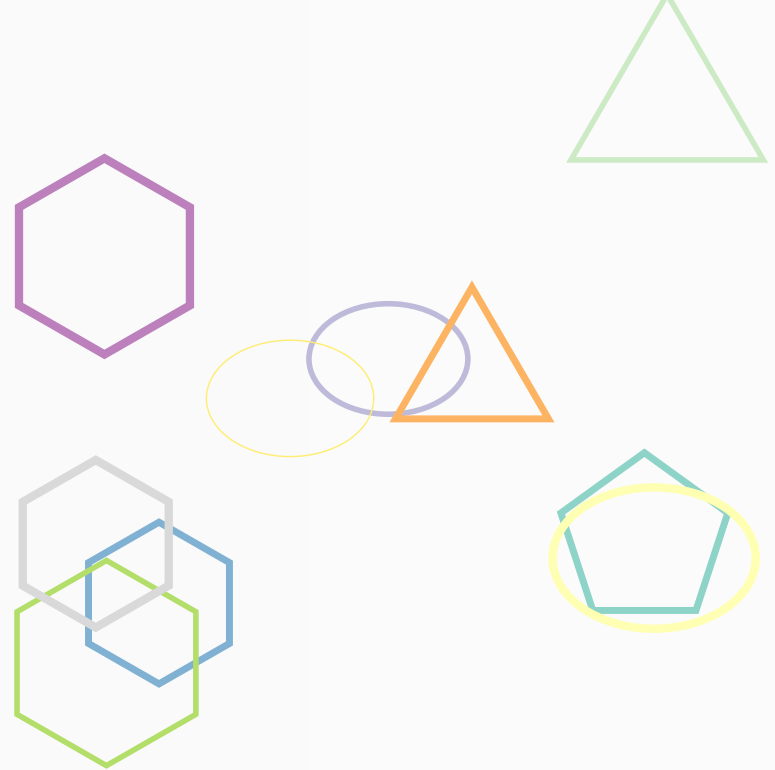[{"shape": "pentagon", "thickness": 2.5, "radius": 0.57, "center": [0.831, 0.299]}, {"shape": "oval", "thickness": 3, "radius": 0.66, "center": [0.844, 0.275]}, {"shape": "oval", "thickness": 2, "radius": 0.51, "center": [0.501, 0.534]}, {"shape": "hexagon", "thickness": 2.5, "radius": 0.52, "center": [0.205, 0.217]}, {"shape": "triangle", "thickness": 2.5, "radius": 0.57, "center": [0.609, 0.513]}, {"shape": "hexagon", "thickness": 2, "radius": 0.67, "center": [0.137, 0.139]}, {"shape": "hexagon", "thickness": 3, "radius": 0.54, "center": [0.124, 0.294]}, {"shape": "hexagon", "thickness": 3, "radius": 0.64, "center": [0.135, 0.667]}, {"shape": "triangle", "thickness": 2, "radius": 0.72, "center": [0.861, 0.864]}, {"shape": "oval", "thickness": 0.5, "radius": 0.54, "center": [0.374, 0.483]}]